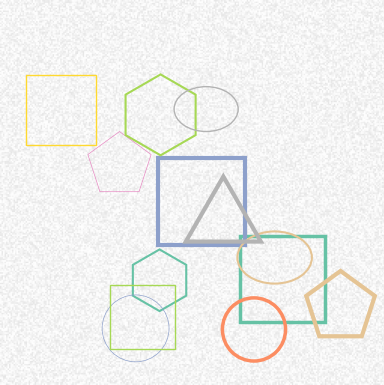[{"shape": "hexagon", "thickness": 1.5, "radius": 0.4, "center": [0.414, 0.272]}, {"shape": "square", "thickness": 2.5, "radius": 0.56, "center": [0.734, 0.276]}, {"shape": "circle", "thickness": 2.5, "radius": 0.41, "center": [0.66, 0.144]}, {"shape": "circle", "thickness": 0.5, "radius": 0.43, "center": [0.352, 0.147]}, {"shape": "square", "thickness": 3, "radius": 0.56, "center": [0.524, 0.476]}, {"shape": "pentagon", "thickness": 0.5, "radius": 0.43, "center": [0.31, 0.572]}, {"shape": "hexagon", "thickness": 1.5, "radius": 0.53, "center": [0.417, 0.702]}, {"shape": "square", "thickness": 1, "radius": 0.42, "center": [0.37, 0.176]}, {"shape": "square", "thickness": 1, "radius": 0.45, "center": [0.158, 0.714]}, {"shape": "oval", "thickness": 1.5, "radius": 0.48, "center": [0.713, 0.331]}, {"shape": "pentagon", "thickness": 3, "radius": 0.47, "center": [0.885, 0.202]}, {"shape": "triangle", "thickness": 3, "radius": 0.56, "center": [0.58, 0.429]}, {"shape": "oval", "thickness": 1, "radius": 0.42, "center": [0.535, 0.717]}]